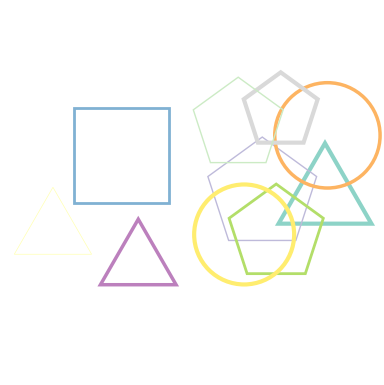[{"shape": "triangle", "thickness": 3, "radius": 0.7, "center": [0.844, 0.489]}, {"shape": "triangle", "thickness": 0.5, "radius": 0.58, "center": [0.138, 0.398]}, {"shape": "pentagon", "thickness": 1, "radius": 0.74, "center": [0.681, 0.496]}, {"shape": "square", "thickness": 2, "radius": 0.62, "center": [0.315, 0.596]}, {"shape": "circle", "thickness": 2.5, "radius": 0.68, "center": [0.85, 0.648]}, {"shape": "pentagon", "thickness": 2, "radius": 0.64, "center": [0.717, 0.393]}, {"shape": "pentagon", "thickness": 3, "radius": 0.5, "center": [0.729, 0.711]}, {"shape": "triangle", "thickness": 2.5, "radius": 0.57, "center": [0.359, 0.317]}, {"shape": "pentagon", "thickness": 1, "radius": 0.61, "center": [0.619, 0.677]}, {"shape": "circle", "thickness": 3, "radius": 0.65, "center": [0.634, 0.391]}]